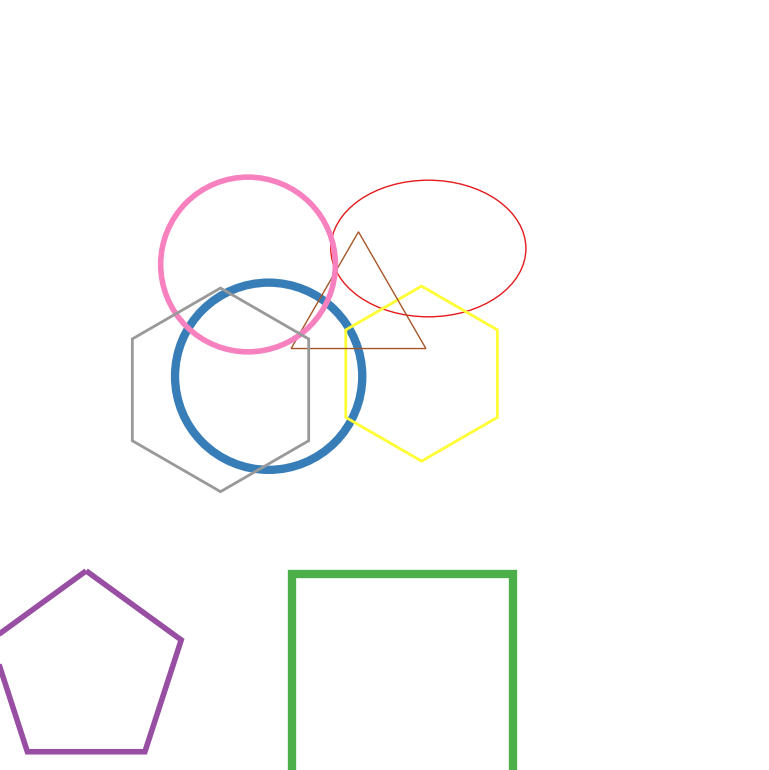[{"shape": "oval", "thickness": 0.5, "radius": 0.63, "center": [0.556, 0.677]}, {"shape": "circle", "thickness": 3, "radius": 0.61, "center": [0.349, 0.511]}, {"shape": "square", "thickness": 3, "radius": 0.72, "center": [0.522, 0.111]}, {"shape": "pentagon", "thickness": 2, "radius": 0.65, "center": [0.112, 0.129]}, {"shape": "hexagon", "thickness": 1, "radius": 0.57, "center": [0.547, 0.515]}, {"shape": "triangle", "thickness": 0.5, "radius": 0.51, "center": [0.466, 0.598]}, {"shape": "circle", "thickness": 2, "radius": 0.57, "center": [0.322, 0.657]}, {"shape": "hexagon", "thickness": 1, "radius": 0.66, "center": [0.286, 0.494]}]